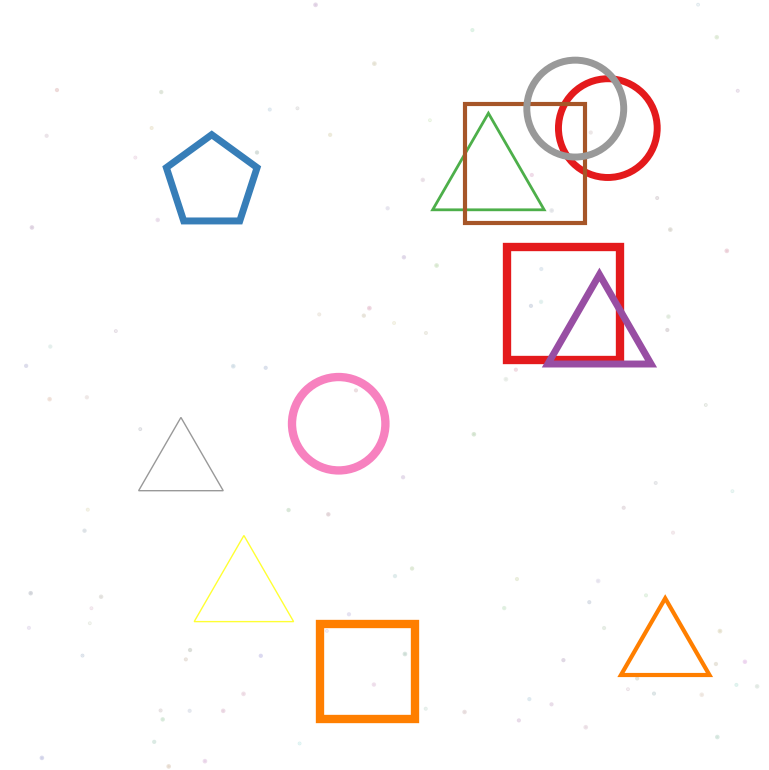[{"shape": "square", "thickness": 3, "radius": 0.37, "center": [0.732, 0.606]}, {"shape": "circle", "thickness": 2.5, "radius": 0.32, "center": [0.789, 0.834]}, {"shape": "pentagon", "thickness": 2.5, "radius": 0.31, "center": [0.275, 0.763]}, {"shape": "triangle", "thickness": 1, "radius": 0.42, "center": [0.634, 0.769]}, {"shape": "triangle", "thickness": 2.5, "radius": 0.39, "center": [0.778, 0.566]}, {"shape": "square", "thickness": 3, "radius": 0.31, "center": [0.477, 0.128]}, {"shape": "triangle", "thickness": 1.5, "radius": 0.33, "center": [0.864, 0.157]}, {"shape": "triangle", "thickness": 0.5, "radius": 0.37, "center": [0.317, 0.23]}, {"shape": "square", "thickness": 1.5, "radius": 0.39, "center": [0.682, 0.787]}, {"shape": "circle", "thickness": 3, "radius": 0.3, "center": [0.44, 0.45]}, {"shape": "triangle", "thickness": 0.5, "radius": 0.32, "center": [0.235, 0.394]}, {"shape": "circle", "thickness": 2.5, "radius": 0.31, "center": [0.747, 0.859]}]